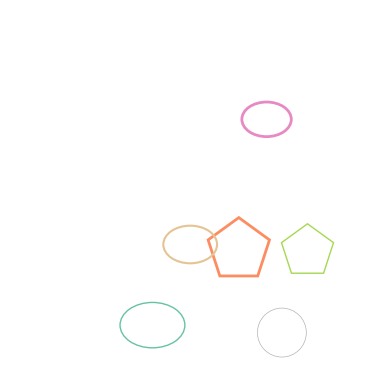[{"shape": "oval", "thickness": 1, "radius": 0.42, "center": [0.396, 0.156]}, {"shape": "pentagon", "thickness": 2, "radius": 0.42, "center": [0.62, 0.351]}, {"shape": "oval", "thickness": 2, "radius": 0.32, "center": [0.692, 0.69]}, {"shape": "pentagon", "thickness": 1, "radius": 0.35, "center": [0.799, 0.348]}, {"shape": "oval", "thickness": 1.5, "radius": 0.35, "center": [0.494, 0.365]}, {"shape": "circle", "thickness": 0.5, "radius": 0.32, "center": [0.732, 0.136]}]